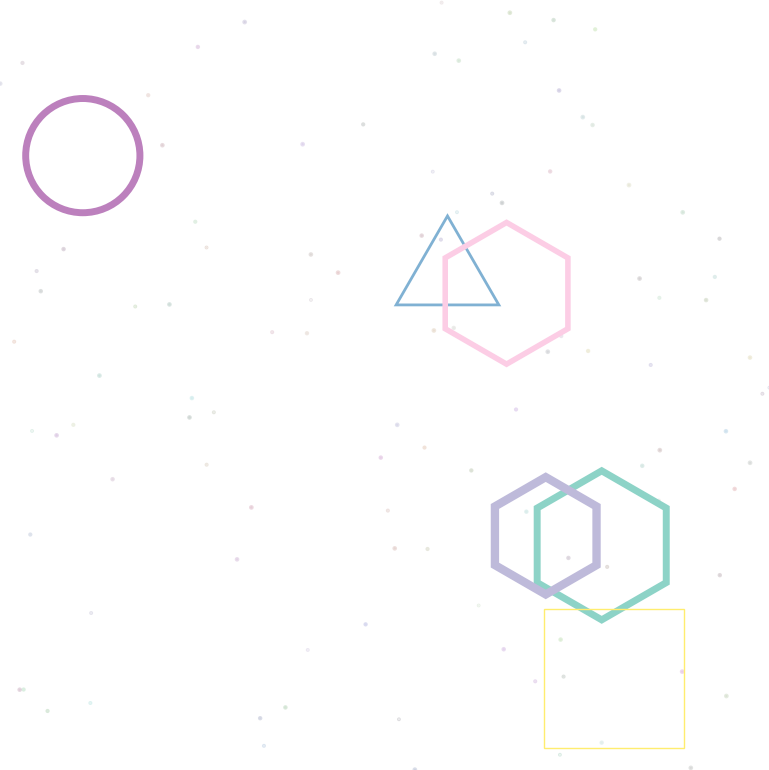[{"shape": "hexagon", "thickness": 2.5, "radius": 0.48, "center": [0.781, 0.292]}, {"shape": "hexagon", "thickness": 3, "radius": 0.38, "center": [0.709, 0.304]}, {"shape": "triangle", "thickness": 1, "radius": 0.39, "center": [0.581, 0.643]}, {"shape": "hexagon", "thickness": 2, "radius": 0.46, "center": [0.658, 0.619]}, {"shape": "circle", "thickness": 2.5, "radius": 0.37, "center": [0.108, 0.798]}, {"shape": "square", "thickness": 0.5, "radius": 0.45, "center": [0.797, 0.119]}]